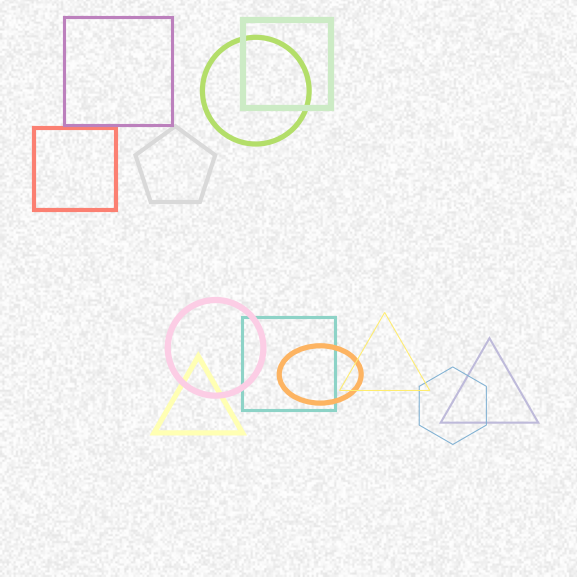[{"shape": "square", "thickness": 1.5, "radius": 0.4, "center": [0.499, 0.37]}, {"shape": "triangle", "thickness": 2.5, "radius": 0.44, "center": [0.343, 0.294]}, {"shape": "triangle", "thickness": 1, "radius": 0.49, "center": [0.848, 0.316]}, {"shape": "square", "thickness": 2, "radius": 0.36, "center": [0.13, 0.706]}, {"shape": "hexagon", "thickness": 0.5, "radius": 0.34, "center": [0.784, 0.297]}, {"shape": "oval", "thickness": 2.5, "radius": 0.35, "center": [0.554, 0.351]}, {"shape": "circle", "thickness": 2.5, "radius": 0.46, "center": [0.443, 0.842]}, {"shape": "circle", "thickness": 3, "radius": 0.41, "center": [0.373, 0.397]}, {"shape": "pentagon", "thickness": 2, "radius": 0.36, "center": [0.304, 0.708]}, {"shape": "square", "thickness": 1.5, "radius": 0.47, "center": [0.204, 0.876]}, {"shape": "square", "thickness": 3, "radius": 0.38, "center": [0.497, 0.889]}, {"shape": "triangle", "thickness": 0.5, "radius": 0.45, "center": [0.666, 0.368]}]